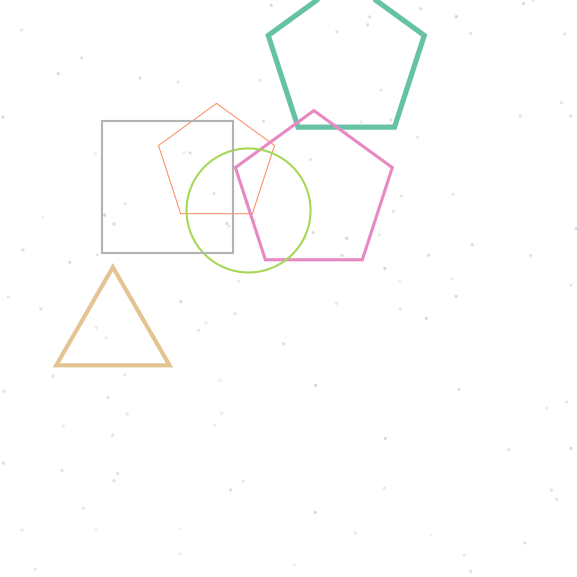[{"shape": "pentagon", "thickness": 2.5, "radius": 0.71, "center": [0.6, 0.894]}, {"shape": "pentagon", "thickness": 0.5, "radius": 0.53, "center": [0.375, 0.715]}, {"shape": "pentagon", "thickness": 1.5, "radius": 0.71, "center": [0.543, 0.665]}, {"shape": "circle", "thickness": 1, "radius": 0.54, "center": [0.43, 0.635]}, {"shape": "triangle", "thickness": 2, "radius": 0.57, "center": [0.195, 0.423]}, {"shape": "square", "thickness": 1, "radius": 0.57, "center": [0.29, 0.675]}]